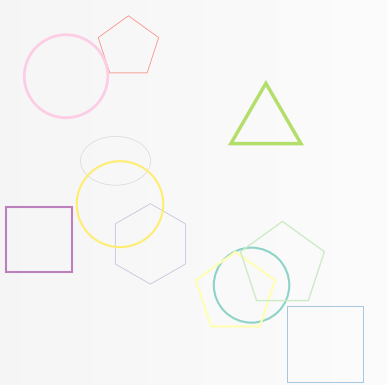[{"shape": "circle", "thickness": 1.5, "radius": 0.49, "center": [0.649, 0.259]}, {"shape": "pentagon", "thickness": 1.5, "radius": 0.54, "center": [0.608, 0.239]}, {"shape": "hexagon", "thickness": 0.5, "radius": 0.52, "center": [0.388, 0.366]}, {"shape": "pentagon", "thickness": 0.5, "radius": 0.41, "center": [0.331, 0.877]}, {"shape": "square", "thickness": 0.5, "radius": 0.49, "center": [0.839, 0.107]}, {"shape": "triangle", "thickness": 2.5, "radius": 0.52, "center": [0.686, 0.679]}, {"shape": "circle", "thickness": 2, "radius": 0.54, "center": [0.17, 0.802]}, {"shape": "oval", "thickness": 0.5, "radius": 0.45, "center": [0.298, 0.582]}, {"shape": "square", "thickness": 1.5, "radius": 0.43, "center": [0.1, 0.378]}, {"shape": "pentagon", "thickness": 1, "radius": 0.57, "center": [0.729, 0.311]}, {"shape": "circle", "thickness": 1.5, "radius": 0.56, "center": [0.31, 0.47]}]